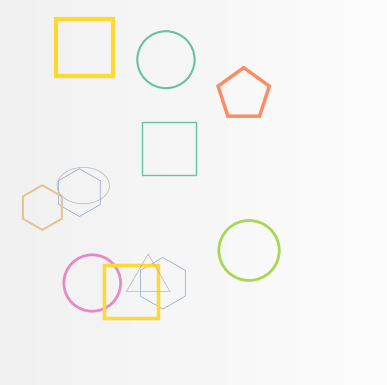[{"shape": "square", "thickness": 1, "radius": 0.35, "center": [0.436, 0.614]}, {"shape": "circle", "thickness": 1.5, "radius": 0.37, "center": [0.428, 0.845]}, {"shape": "pentagon", "thickness": 2.5, "radius": 0.35, "center": [0.629, 0.755]}, {"shape": "hexagon", "thickness": 0.5, "radius": 0.31, "center": [0.205, 0.5]}, {"shape": "hexagon", "thickness": 0.5, "radius": 0.33, "center": [0.42, 0.264]}, {"shape": "circle", "thickness": 2, "radius": 0.37, "center": [0.238, 0.265]}, {"shape": "circle", "thickness": 2, "radius": 0.39, "center": [0.643, 0.349]}, {"shape": "square", "thickness": 3, "radius": 0.37, "center": [0.218, 0.877]}, {"shape": "square", "thickness": 2.5, "radius": 0.34, "center": [0.338, 0.244]}, {"shape": "hexagon", "thickness": 1.5, "radius": 0.29, "center": [0.109, 0.461]}, {"shape": "triangle", "thickness": 0.5, "radius": 0.32, "center": [0.382, 0.275]}, {"shape": "oval", "thickness": 0.5, "radius": 0.34, "center": [0.215, 0.518]}]